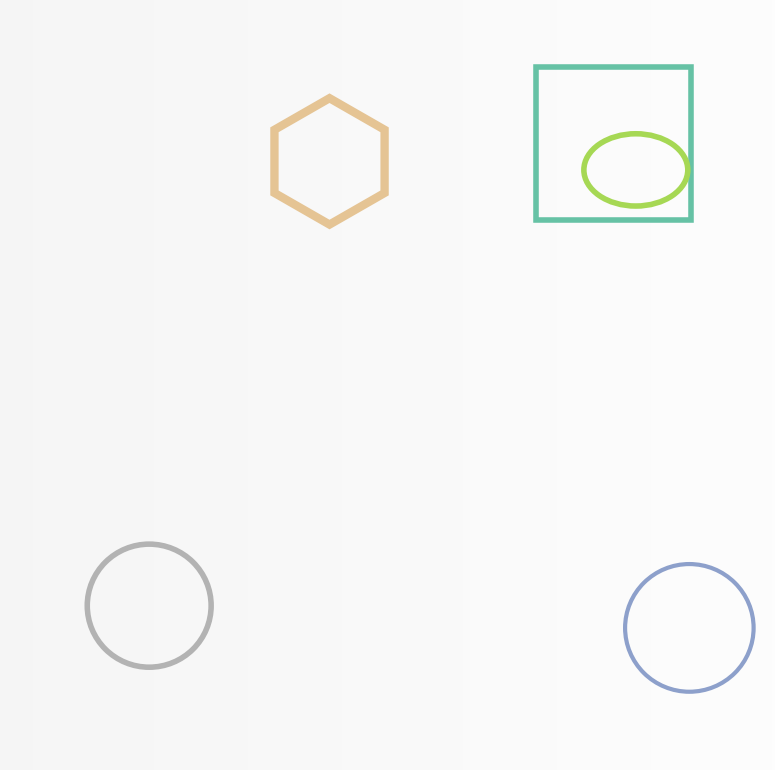[{"shape": "square", "thickness": 2, "radius": 0.5, "center": [0.792, 0.814]}, {"shape": "circle", "thickness": 1.5, "radius": 0.41, "center": [0.889, 0.185]}, {"shape": "oval", "thickness": 2, "radius": 0.34, "center": [0.82, 0.779]}, {"shape": "hexagon", "thickness": 3, "radius": 0.41, "center": [0.425, 0.79]}, {"shape": "circle", "thickness": 2, "radius": 0.4, "center": [0.193, 0.213]}]